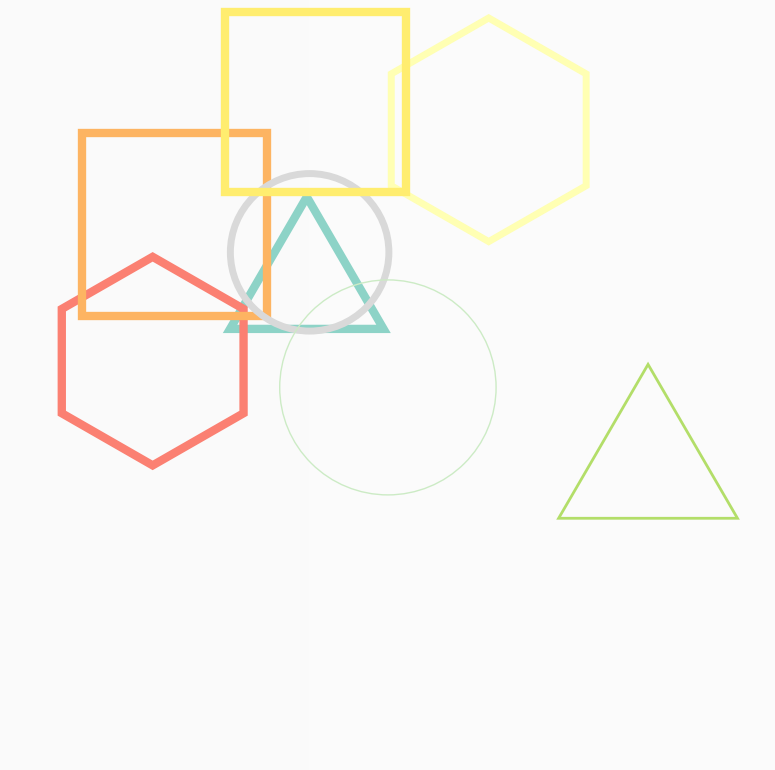[{"shape": "triangle", "thickness": 3, "radius": 0.57, "center": [0.396, 0.63]}, {"shape": "hexagon", "thickness": 2.5, "radius": 0.73, "center": [0.631, 0.831]}, {"shape": "hexagon", "thickness": 3, "radius": 0.68, "center": [0.197, 0.531]}, {"shape": "square", "thickness": 3, "radius": 0.6, "center": [0.225, 0.709]}, {"shape": "triangle", "thickness": 1, "radius": 0.67, "center": [0.836, 0.394]}, {"shape": "circle", "thickness": 2.5, "radius": 0.51, "center": [0.4, 0.672]}, {"shape": "circle", "thickness": 0.5, "radius": 0.7, "center": [0.501, 0.497]}, {"shape": "square", "thickness": 3, "radius": 0.58, "center": [0.407, 0.868]}]